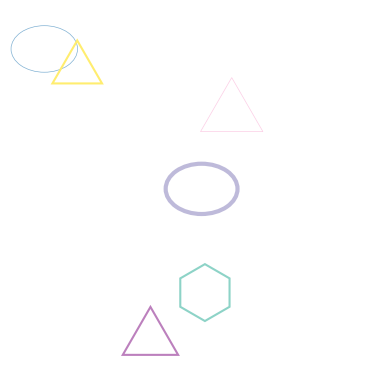[{"shape": "hexagon", "thickness": 1.5, "radius": 0.37, "center": [0.532, 0.24]}, {"shape": "oval", "thickness": 3, "radius": 0.47, "center": [0.524, 0.509]}, {"shape": "oval", "thickness": 0.5, "radius": 0.43, "center": [0.115, 0.873]}, {"shape": "triangle", "thickness": 0.5, "radius": 0.47, "center": [0.602, 0.705]}, {"shape": "triangle", "thickness": 1.5, "radius": 0.41, "center": [0.391, 0.12]}, {"shape": "triangle", "thickness": 1.5, "radius": 0.37, "center": [0.201, 0.82]}]